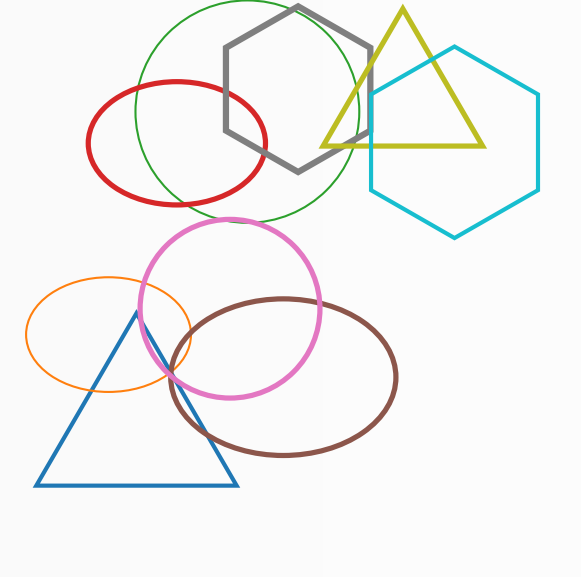[{"shape": "triangle", "thickness": 2, "radius": 1.0, "center": [0.235, 0.258]}, {"shape": "oval", "thickness": 1, "radius": 0.71, "center": [0.187, 0.42]}, {"shape": "circle", "thickness": 1, "radius": 0.96, "center": [0.426, 0.806]}, {"shape": "oval", "thickness": 2.5, "radius": 0.76, "center": [0.304, 0.751]}, {"shape": "oval", "thickness": 2.5, "radius": 0.97, "center": [0.487, 0.346]}, {"shape": "circle", "thickness": 2.5, "radius": 0.77, "center": [0.396, 0.465]}, {"shape": "hexagon", "thickness": 3, "radius": 0.72, "center": [0.513, 0.845]}, {"shape": "triangle", "thickness": 2.5, "radius": 0.79, "center": [0.693, 0.825]}, {"shape": "hexagon", "thickness": 2, "radius": 0.83, "center": [0.782, 0.753]}]